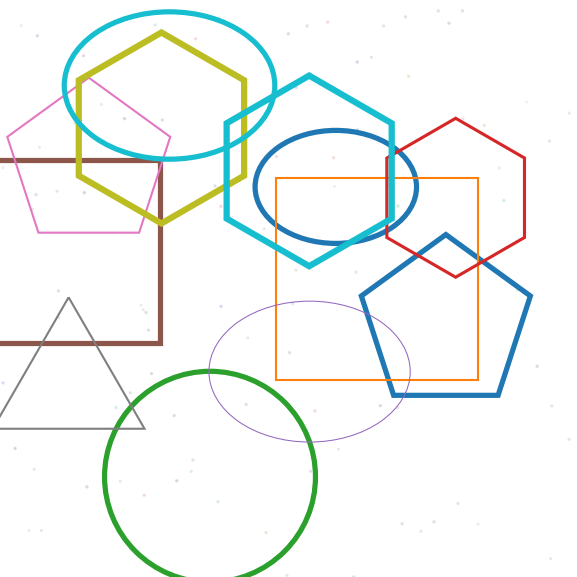[{"shape": "pentagon", "thickness": 2.5, "radius": 0.77, "center": [0.772, 0.439]}, {"shape": "oval", "thickness": 2.5, "radius": 0.7, "center": [0.581, 0.675]}, {"shape": "square", "thickness": 1, "radius": 0.87, "center": [0.653, 0.516]}, {"shape": "circle", "thickness": 2.5, "radius": 0.91, "center": [0.364, 0.174]}, {"shape": "hexagon", "thickness": 1.5, "radius": 0.69, "center": [0.789, 0.657]}, {"shape": "oval", "thickness": 0.5, "radius": 0.87, "center": [0.536, 0.356]}, {"shape": "square", "thickness": 2.5, "radius": 0.79, "center": [0.119, 0.563]}, {"shape": "pentagon", "thickness": 1, "radius": 0.74, "center": [0.154, 0.716]}, {"shape": "triangle", "thickness": 1, "radius": 0.76, "center": [0.119, 0.333]}, {"shape": "hexagon", "thickness": 3, "radius": 0.83, "center": [0.28, 0.778]}, {"shape": "hexagon", "thickness": 3, "radius": 0.83, "center": [0.535, 0.703]}, {"shape": "oval", "thickness": 2.5, "radius": 0.91, "center": [0.294, 0.851]}]